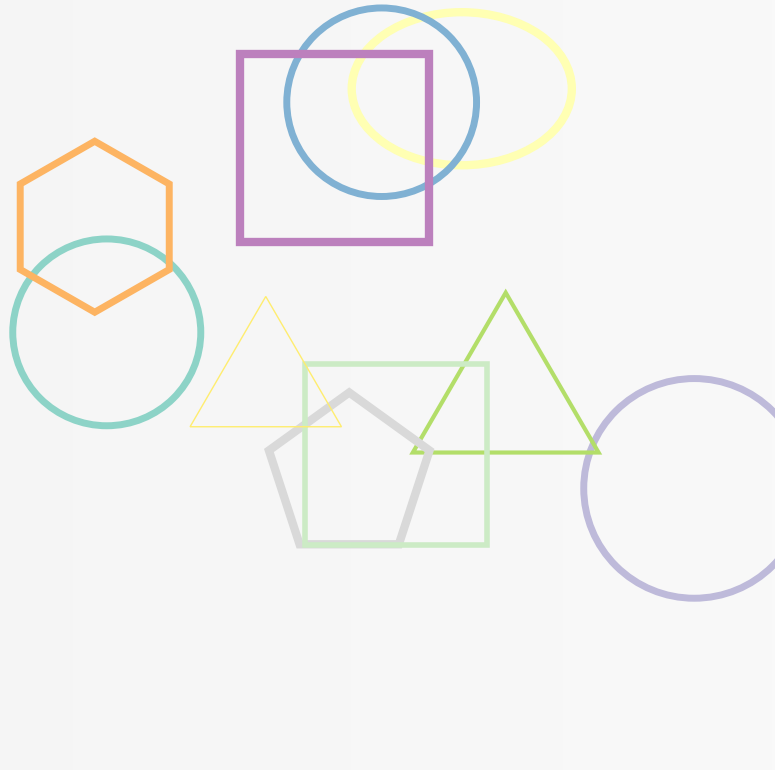[{"shape": "circle", "thickness": 2.5, "radius": 0.61, "center": [0.138, 0.568]}, {"shape": "oval", "thickness": 3, "radius": 0.71, "center": [0.596, 0.885]}, {"shape": "circle", "thickness": 2.5, "radius": 0.71, "center": [0.896, 0.366]}, {"shape": "circle", "thickness": 2.5, "radius": 0.61, "center": [0.492, 0.867]}, {"shape": "hexagon", "thickness": 2.5, "radius": 0.56, "center": [0.122, 0.706]}, {"shape": "triangle", "thickness": 1.5, "radius": 0.69, "center": [0.653, 0.481]}, {"shape": "pentagon", "thickness": 3, "radius": 0.54, "center": [0.451, 0.381]}, {"shape": "square", "thickness": 3, "radius": 0.61, "center": [0.432, 0.808]}, {"shape": "square", "thickness": 2, "radius": 0.59, "center": [0.511, 0.41]}, {"shape": "triangle", "thickness": 0.5, "radius": 0.56, "center": [0.343, 0.502]}]